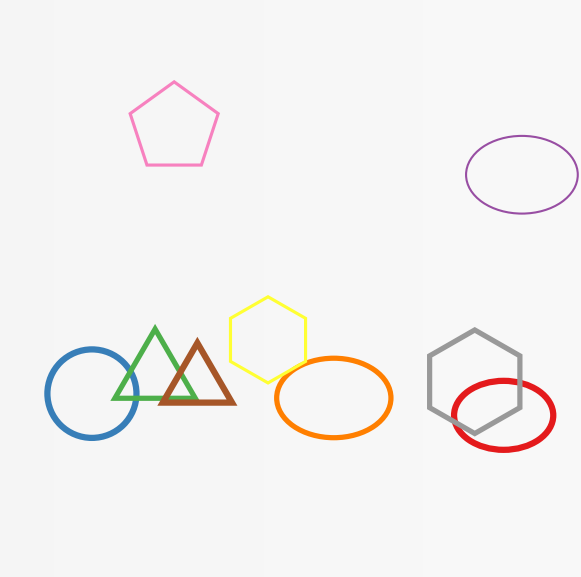[{"shape": "oval", "thickness": 3, "radius": 0.43, "center": [0.867, 0.28]}, {"shape": "circle", "thickness": 3, "radius": 0.38, "center": [0.158, 0.317]}, {"shape": "triangle", "thickness": 2.5, "radius": 0.4, "center": [0.267, 0.349]}, {"shape": "oval", "thickness": 1, "radius": 0.48, "center": [0.898, 0.697]}, {"shape": "oval", "thickness": 2.5, "radius": 0.49, "center": [0.574, 0.31]}, {"shape": "hexagon", "thickness": 1.5, "radius": 0.37, "center": [0.461, 0.411]}, {"shape": "triangle", "thickness": 3, "radius": 0.34, "center": [0.34, 0.336]}, {"shape": "pentagon", "thickness": 1.5, "radius": 0.4, "center": [0.3, 0.778]}, {"shape": "hexagon", "thickness": 2.5, "radius": 0.45, "center": [0.817, 0.338]}]